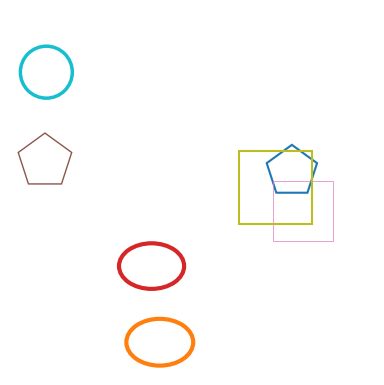[{"shape": "pentagon", "thickness": 1.5, "radius": 0.34, "center": [0.758, 0.555]}, {"shape": "oval", "thickness": 3, "radius": 0.43, "center": [0.415, 0.111]}, {"shape": "oval", "thickness": 3, "radius": 0.42, "center": [0.394, 0.309]}, {"shape": "pentagon", "thickness": 1, "radius": 0.37, "center": [0.117, 0.581]}, {"shape": "square", "thickness": 0.5, "radius": 0.39, "center": [0.787, 0.453]}, {"shape": "square", "thickness": 1.5, "radius": 0.48, "center": [0.715, 0.513]}, {"shape": "circle", "thickness": 2.5, "radius": 0.34, "center": [0.12, 0.813]}]